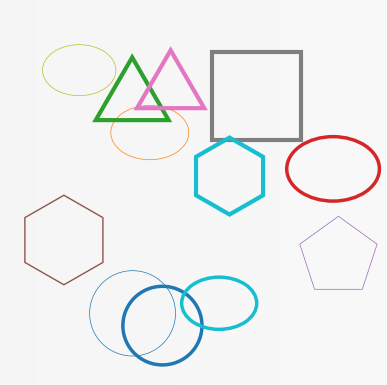[{"shape": "circle", "thickness": 2.5, "radius": 0.51, "center": [0.419, 0.154]}, {"shape": "circle", "thickness": 0.5, "radius": 0.55, "center": [0.342, 0.186]}, {"shape": "oval", "thickness": 0.5, "radius": 0.5, "center": [0.387, 0.656]}, {"shape": "triangle", "thickness": 3, "radius": 0.54, "center": [0.341, 0.742]}, {"shape": "oval", "thickness": 2.5, "radius": 0.6, "center": [0.86, 0.561]}, {"shape": "pentagon", "thickness": 0.5, "radius": 0.52, "center": [0.873, 0.333]}, {"shape": "hexagon", "thickness": 1, "radius": 0.58, "center": [0.165, 0.377]}, {"shape": "triangle", "thickness": 3, "radius": 0.5, "center": [0.44, 0.769]}, {"shape": "square", "thickness": 3, "radius": 0.57, "center": [0.661, 0.751]}, {"shape": "oval", "thickness": 0.5, "radius": 0.47, "center": [0.204, 0.818]}, {"shape": "oval", "thickness": 2.5, "radius": 0.48, "center": [0.566, 0.212]}, {"shape": "hexagon", "thickness": 3, "radius": 0.5, "center": [0.592, 0.543]}]